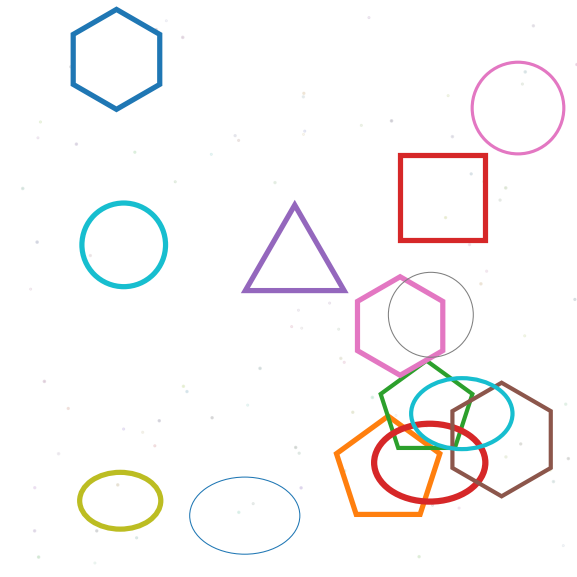[{"shape": "oval", "thickness": 0.5, "radius": 0.48, "center": [0.424, 0.106]}, {"shape": "hexagon", "thickness": 2.5, "radius": 0.43, "center": [0.202, 0.896]}, {"shape": "pentagon", "thickness": 2.5, "radius": 0.47, "center": [0.672, 0.185]}, {"shape": "pentagon", "thickness": 2, "radius": 0.42, "center": [0.739, 0.291]}, {"shape": "square", "thickness": 2.5, "radius": 0.37, "center": [0.766, 0.657]}, {"shape": "oval", "thickness": 3, "radius": 0.48, "center": [0.744, 0.198]}, {"shape": "triangle", "thickness": 2.5, "radius": 0.49, "center": [0.51, 0.545]}, {"shape": "hexagon", "thickness": 2, "radius": 0.49, "center": [0.869, 0.238]}, {"shape": "circle", "thickness": 1.5, "radius": 0.4, "center": [0.897, 0.812]}, {"shape": "hexagon", "thickness": 2.5, "radius": 0.43, "center": [0.693, 0.435]}, {"shape": "circle", "thickness": 0.5, "radius": 0.37, "center": [0.746, 0.454]}, {"shape": "oval", "thickness": 2.5, "radius": 0.35, "center": [0.208, 0.132]}, {"shape": "oval", "thickness": 2, "radius": 0.44, "center": [0.8, 0.283]}, {"shape": "circle", "thickness": 2.5, "radius": 0.36, "center": [0.214, 0.575]}]